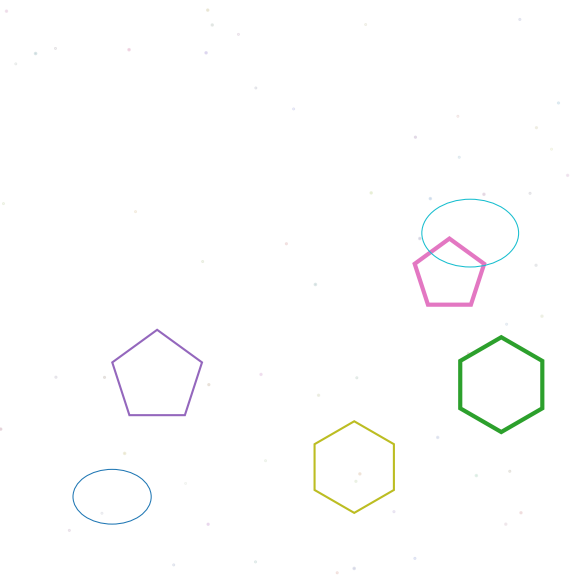[{"shape": "oval", "thickness": 0.5, "radius": 0.34, "center": [0.194, 0.139]}, {"shape": "hexagon", "thickness": 2, "radius": 0.41, "center": [0.868, 0.333]}, {"shape": "pentagon", "thickness": 1, "radius": 0.41, "center": [0.272, 0.346]}, {"shape": "pentagon", "thickness": 2, "radius": 0.32, "center": [0.778, 0.523]}, {"shape": "hexagon", "thickness": 1, "radius": 0.4, "center": [0.613, 0.19]}, {"shape": "oval", "thickness": 0.5, "radius": 0.42, "center": [0.814, 0.595]}]